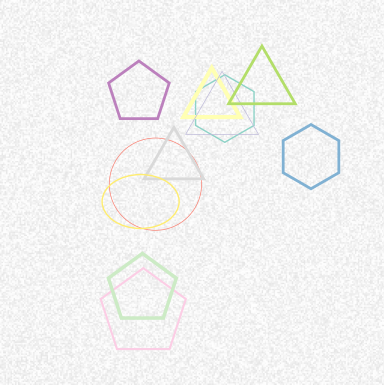[{"shape": "hexagon", "thickness": 1, "radius": 0.44, "center": [0.584, 0.718]}, {"shape": "triangle", "thickness": 3, "radius": 0.43, "center": [0.55, 0.739]}, {"shape": "triangle", "thickness": 0.5, "radius": 0.55, "center": [0.577, 0.705]}, {"shape": "circle", "thickness": 0.5, "radius": 0.6, "center": [0.404, 0.522]}, {"shape": "hexagon", "thickness": 2, "radius": 0.42, "center": [0.808, 0.593]}, {"shape": "triangle", "thickness": 2, "radius": 0.5, "center": [0.68, 0.78]}, {"shape": "pentagon", "thickness": 1.5, "radius": 0.58, "center": [0.372, 0.187]}, {"shape": "triangle", "thickness": 2, "radius": 0.45, "center": [0.452, 0.58]}, {"shape": "pentagon", "thickness": 2, "radius": 0.41, "center": [0.361, 0.759]}, {"shape": "pentagon", "thickness": 2.5, "radius": 0.46, "center": [0.37, 0.249]}, {"shape": "oval", "thickness": 1, "radius": 0.5, "center": [0.365, 0.477]}]